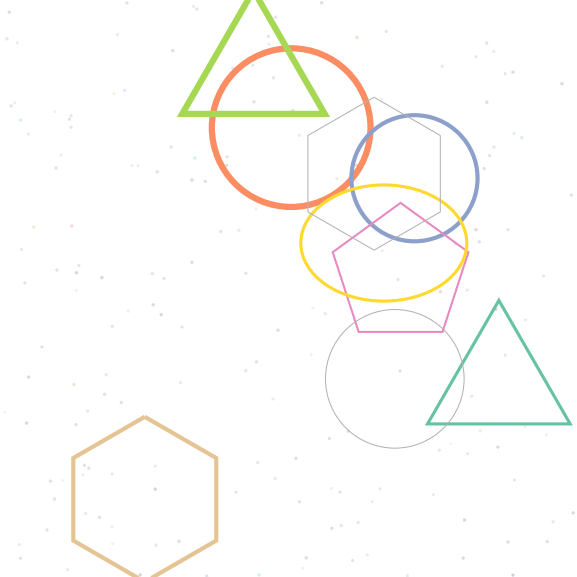[{"shape": "triangle", "thickness": 1.5, "radius": 0.71, "center": [0.864, 0.336]}, {"shape": "circle", "thickness": 3, "radius": 0.69, "center": [0.504, 0.778]}, {"shape": "circle", "thickness": 2, "radius": 0.55, "center": [0.718, 0.69]}, {"shape": "pentagon", "thickness": 1, "radius": 0.62, "center": [0.694, 0.524]}, {"shape": "triangle", "thickness": 3, "radius": 0.71, "center": [0.439, 0.873]}, {"shape": "oval", "thickness": 1.5, "radius": 0.72, "center": [0.665, 0.578]}, {"shape": "hexagon", "thickness": 2, "radius": 0.71, "center": [0.251, 0.135]}, {"shape": "circle", "thickness": 0.5, "radius": 0.6, "center": [0.684, 0.343]}, {"shape": "hexagon", "thickness": 0.5, "radius": 0.66, "center": [0.648, 0.698]}]